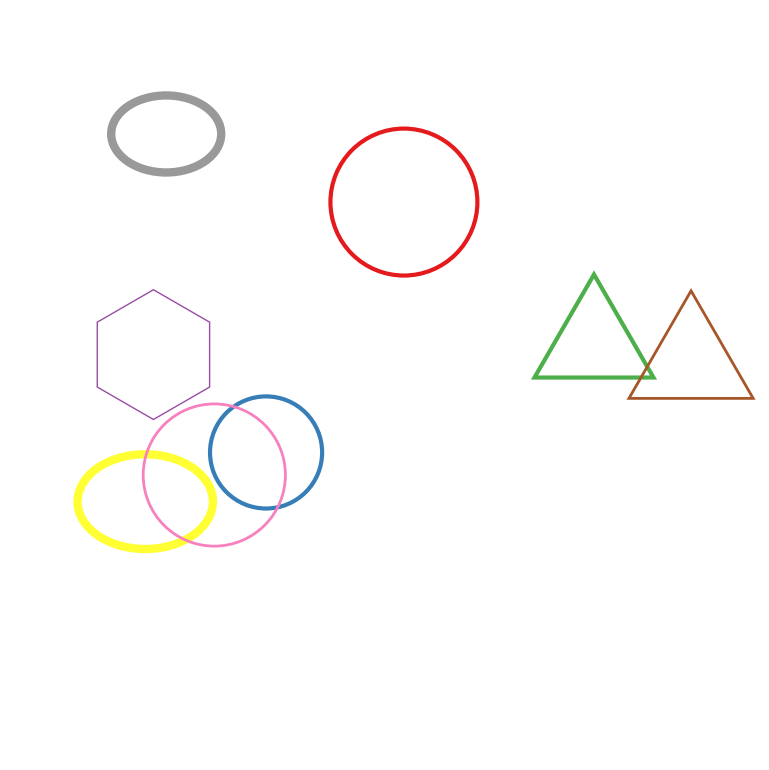[{"shape": "circle", "thickness": 1.5, "radius": 0.48, "center": [0.525, 0.738]}, {"shape": "circle", "thickness": 1.5, "radius": 0.36, "center": [0.346, 0.412]}, {"shape": "triangle", "thickness": 1.5, "radius": 0.45, "center": [0.771, 0.554]}, {"shape": "hexagon", "thickness": 0.5, "radius": 0.42, "center": [0.199, 0.539]}, {"shape": "oval", "thickness": 3, "radius": 0.44, "center": [0.189, 0.349]}, {"shape": "triangle", "thickness": 1, "radius": 0.47, "center": [0.897, 0.529]}, {"shape": "circle", "thickness": 1, "radius": 0.46, "center": [0.278, 0.383]}, {"shape": "oval", "thickness": 3, "radius": 0.36, "center": [0.216, 0.826]}]